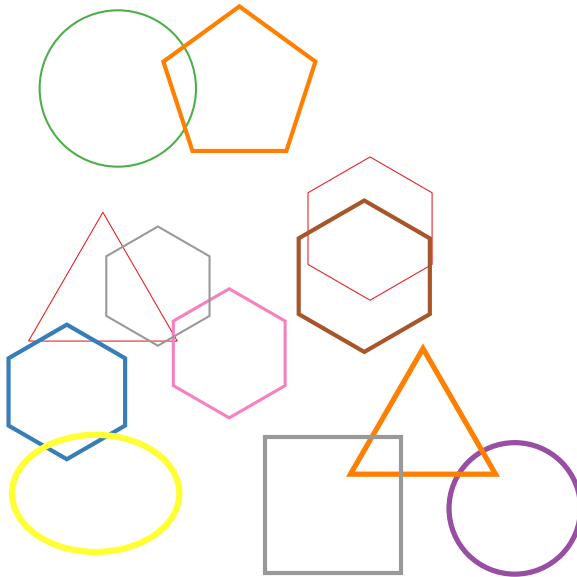[{"shape": "triangle", "thickness": 0.5, "radius": 0.74, "center": [0.178, 0.483]}, {"shape": "hexagon", "thickness": 0.5, "radius": 0.62, "center": [0.641, 0.603]}, {"shape": "hexagon", "thickness": 2, "radius": 0.58, "center": [0.116, 0.32]}, {"shape": "circle", "thickness": 1, "radius": 0.68, "center": [0.204, 0.846]}, {"shape": "circle", "thickness": 2.5, "radius": 0.57, "center": [0.891, 0.119]}, {"shape": "triangle", "thickness": 2.5, "radius": 0.73, "center": [0.732, 0.251]}, {"shape": "pentagon", "thickness": 2, "radius": 0.69, "center": [0.415, 0.85]}, {"shape": "oval", "thickness": 3, "radius": 0.72, "center": [0.166, 0.145]}, {"shape": "hexagon", "thickness": 2, "radius": 0.66, "center": [0.631, 0.521]}, {"shape": "hexagon", "thickness": 1.5, "radius": 0.56, "center": [0.397, 0.387]}, {"shape": "hexagon", "thickness": 1, "radius": 0.52, "center": [0.273, 0.504]}, {"shape": "square", "thickness": 2, "radius": 0.59, "center": [0.576, 0.125]}]